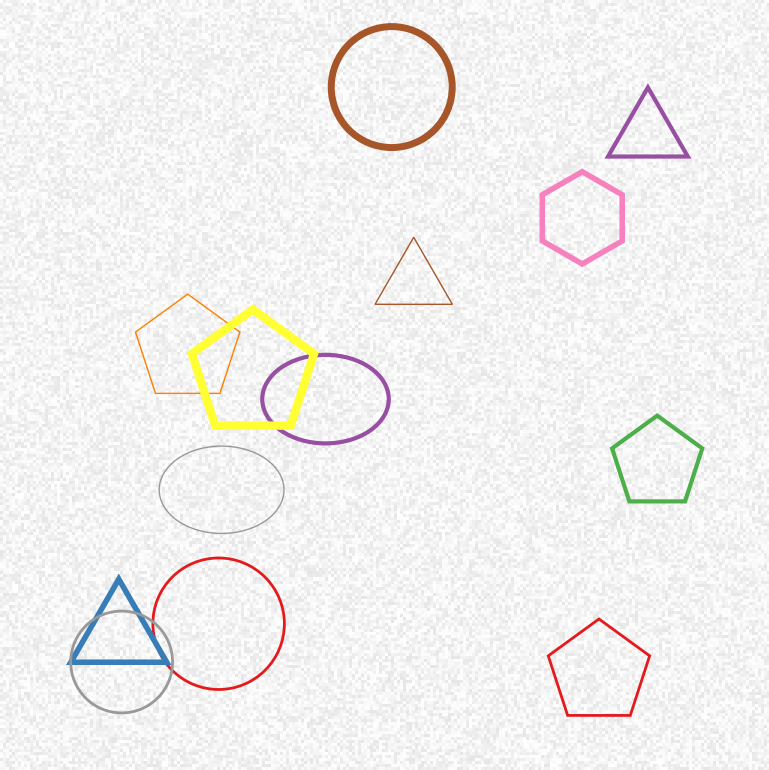[{"shape": "circle", "thickness": 1, "radius": 0.43, "center": [0.284, 0.19]}, {"shape": "pentagon", "thickness": 1, "radius": 0.35, "center": [0.778, 0.127]}, {"shape": "triangle", "thickness": 2, "radius": 0.36, "center": [0.154, 0.176]}, {"shape": "pentagon", "thickness": 1.5, "radius": 0.31, "center": [0.853, 0.399]}, {"shape": "triangle", "thickness": 1.5, "radius": 0.3, "center": [0.841, 0.827]}, {"shape": "oval", "thickness": 1.5, "radius": 0.41, "center": [0.423, 0.482]}, {"shape": "pentagon", "thickness": 0.5, "radius": 0.36, "center": [0.244, 0.547]}, {"shape": "pentagon", "thickness": 3, "radius": 0.42, "center": [0.328, 0.515]}, {"shape": "triangle", "thickness": 0.5, "radius": 0.29, "center": [0.537, 0.634]}, {"shape": "circle", "thickness": 2.5, "radius": 0.39, "center": [0.509, 0.887]}, {"shape": "hexagon", "thickness": 2, "radius": 0.3, "center": [0.756, 0.717]}, {"shape": "oval", "thickness": 0.5, "radius": 0.41, "center": [0.288, 0.364]}, {"shape": "circle", "thickness": 1, "radius": 0.33, "center": [0.158, 0.14]}]